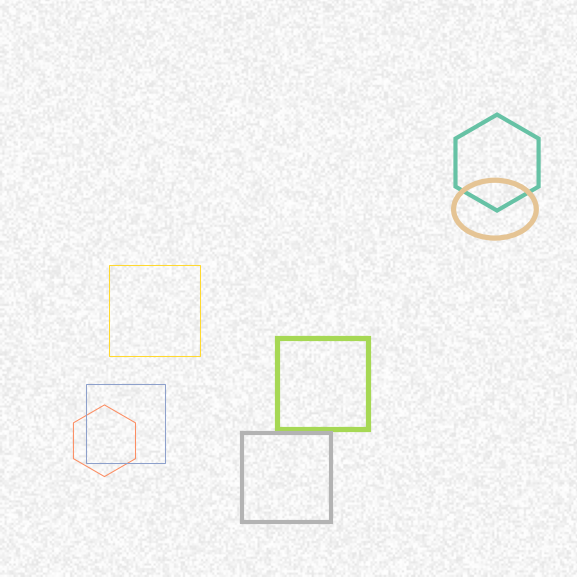[{"shape": "hexagon", "thickness": 2, "radius": 0.42, "center": [0.861, 0.718]}, {"shape": "hexagon", "thickness": 0.5, "radius": 0.31, "center": [0.181, 0.236]}, {"shape": "square", "thickness": 0.5, "radius": 0.34, "center": [0.217, 0.266]}, {"shape": "square", "thickness": 2.5, "radius": 0.39, "center": [0.558, 0.335]}, {"shape": "square", "thickness": 0.5, "radius": 0.39, "center": [0.268, 0.461]}, {"shape": "oval", "thickness": 2.5, "radius": 0.36, "center": [0.857, 0.637]}, {"shape": "square", "thickness": 2, "radius": 0.39, "center": [0.496, 0.173]}]